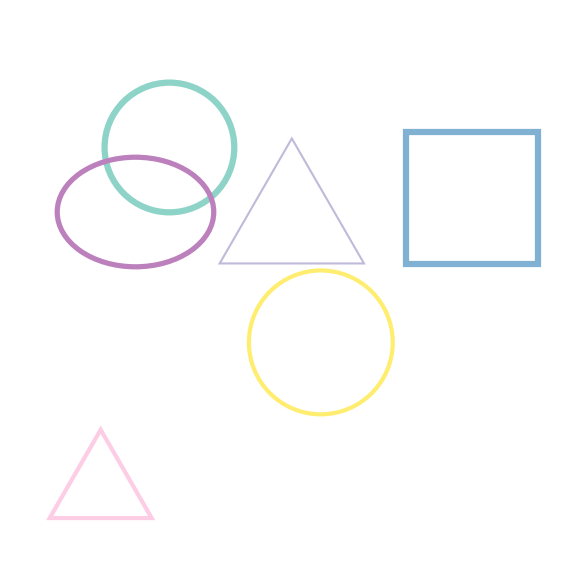[{"shape": "circle", "thickness": 3, "radius": 0.56, "center": [0.293, 0.744]}, {"shape": "triangle", "thickness": 1, "radius": 0.72, "center": [0.505, 0.615]}, {"shape": "square", "thickness": 3, "radius": 0.57, "center": [0.817, 0.656]}, {"shape": "triangle", "thickness": 2, "radius": 0.51, "center": [0.174, 0.153]}, {"shape": "oval", "thickness": 2.5, "radius": 0.68, "center": [0.235, 0.632]}, {"shape": "circle", "thickness": 2, "radius": 0.62, "center": [0.556, 0.406]}]